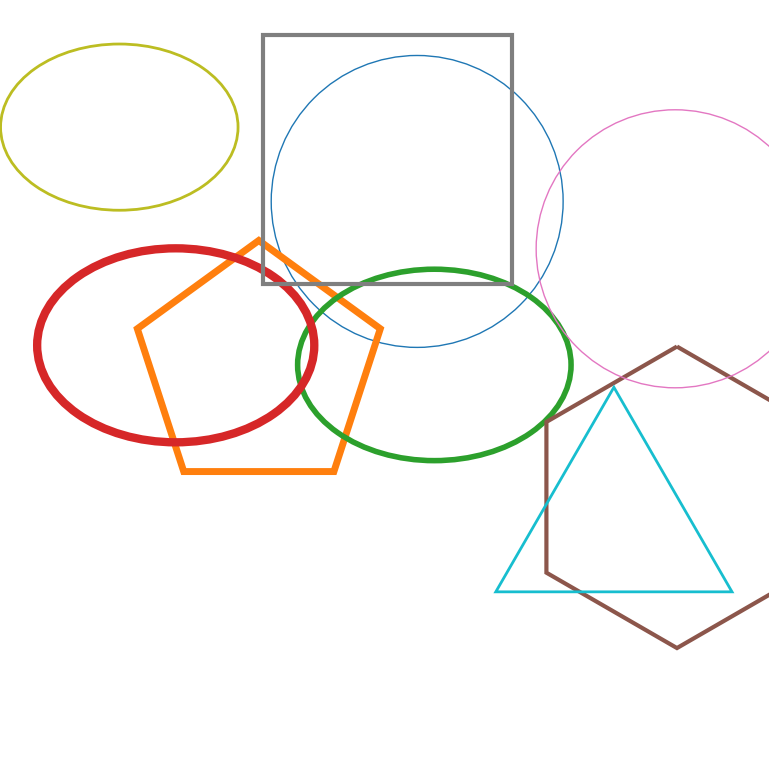[{"shape": "circle", "thickness": 0.5, "radius": 0.95, "center": [0.542, 0.738]}, {"shape": "pentagon", "thickness": 2.5, "radius": 0.83, "center": [0.336, 0.522]}, {"shape": "oval", "thickness": 2, "radius": 0.89, "center": [0.564, 0.526]}, {"shape": "oval", "thickness": 3, "radius": 0.9, "center": [0.228, 0.552]}, {"shape": "hexagon", "thickness": 1.5, "radius": 0.98, "center": [0.879, 0.354]}, {"shape": "circle", "thickness": 0.5, "radius": 0.9, "center": [0.877, 0.677]}, {"shape": "square", "thickness": 1.5, "radius": 0.81, "center": [0.503, 0.793]}, {"shape": "oval", "thickness": 1, "radius": 0.77, "center": [0.155, 0.835]}, {"shape": "triangle", "thickness": 1, "radius": 0.89, "center": [0.797, 0.32]}]